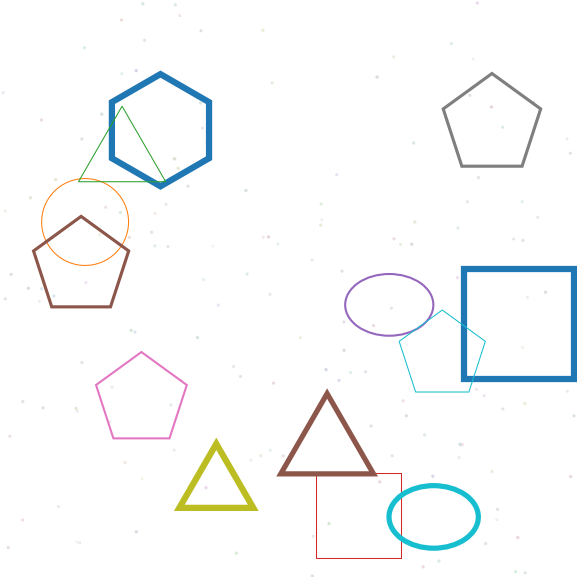[{"shape": "square", "thickness": 3, "radius": 0.48, "center": [0.899, 0.438]}, {"shape": "hexagon", "thickness": 3, "radius": 0.49, "center": [0.278, 0.774]}, {"shape": "circle", "thickness": 0.5, "radius": 0.38, "center": [0.147, 0.615]}, {"shape": "triangle", "thickness": 0.5, "radius": 0.44, "center": [0.211, 0.728]}, {"shape": "square", "thickness": 0.5, "radius": 0.37, "center": [0.621, 0.106]}, {"shape": "oval", "thickness": 1, "radius": 0.38, "center": [0.674, 0.471]}, {"shape": "triangle", "thickness": 2.5, "radius": 0.46, "center": [0.566, 0.225]}, {"shape": "pentagon", "thickness": 1.5, "radius": 0.43, "center": [0.14, 0.538]}, {"shape": "pentagon", "thickness": 1, "radius": 0.41, "center": [0.245, 0.307]}, {"shape": "pentagon", "thickness": 1.5, "radius": 0.44, "center": [0.852, 0.783]}, {"shape": "triangle", "thickness": 3, "radius": 0.37, "center": [0.375, 0.157]}, {"shape": "oval", "thickness": 2.5, "radius": 0.39, "center": [0.751, 0.104]}, {"shape": "pentagon", "thickness": 0.5, "radius": 0.39, "center": [0.766, 0.384]}]